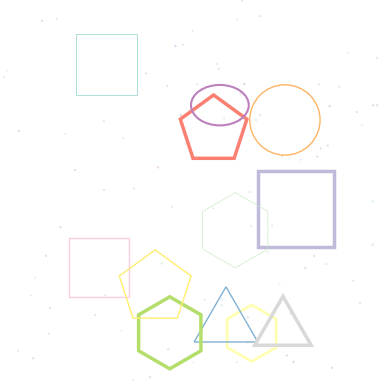[{"shape": "square", "thickness": 0.5, "radius": 0.4, "center": [0.276, 0.833]}, {"shape": "hexagon", "thickness": 2, "radius": 0.37, "center": [0.654, 0.134]}, {"shape": "square", "thickness": 2.5, "radius": 0.49, "center": [0.769, 0.456]}, {"shape": "pentagon", "thickness": 2.5, "radius": 0.45, "center": [0.555, 0.662]}, {"shape": "triangle", "thickness": 1, "radius": 0.48, "center": [0.587, 0.16]}, {"shape": "circle", "thickness": 1, "radius": 0.46, "center": [0.74, 0.688]}, {"shape": "hexagon", "thickness": 2.5, "radius": 0.47, "center": [0.441, 0.136]}, {"shape": "square", "thickness": 1, "radius": 0.38, "center": [0.257, 0.306]}, {"shape": "triangle", "thickness": 2.5, "radius": 0.42, "center": [0.735, 0.146]}, {"shape": "oval", "thickness": 1.5, "radius": 0.38, "center": [0.571, 0.727]}, {"shape": "hexagon", "thickness": 0.5, "radius": 0.49, "center": [0.611, 0.402]}, {"shape": "pentagon", "thickness": 1, "radius": 0.49, "center": [0.403, 0.253]}]